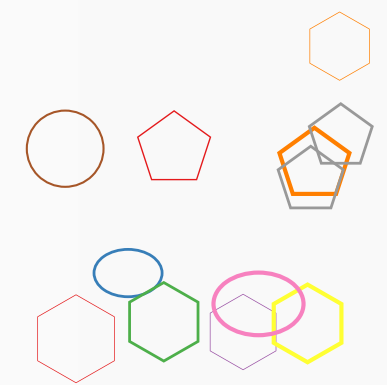[{"shape": "hexagon", "thickness": 0.5, "radius": 0.57, "center": [0.196, 0.12]}, {"shape": "pentagon", "thickness": 1, "radius": 0.49, "center": [0.449, 0.613]}, {"shape": "oval", "thickness": 2, "radius": 0.44, "center": [0.33, 0.291]}, {"shape": "hexagon", "thickness": 2, "radius": 0.51, "center": [0.423, 0.164]}, {"shape": "hexagon", "thickness": 0.5, "radius": 0.49, "center": [0.627, 0.138]}, {"shape": "pentagon", "thickness": 3, "radius": 0.47, "center": [0.811, 0.573]}, {"shape": "hexagon", "thickness": 0.5, "radius": 0.44, "center": [0.876, 0.88]}, {"shape": "hexagon", "thickness": 3, "radius": 0.5, "center": [0.794, 0.16]}, {"shape": "circle", "thickness": 1.5, "radius": 0.5, "center": [0.168, 0.614]}, {"shape": "oval", "thickness": 3, "radius": 0.58, "center": [0.667, 0.211]}, {"shape": "pentagon", "thickness": 2, "radius": 0.43, "center": [0.879, 0.645]}, {"shape": "pentagon", "thickness": 2, "radius": 0.44, "center": [0.802, 0.532]}]